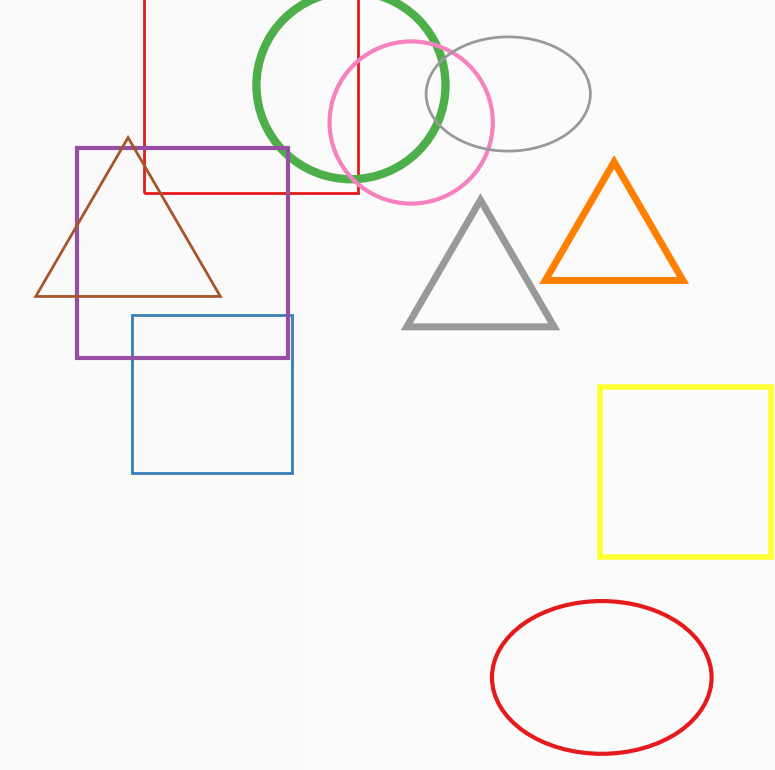[{"shape": "oval", "thickness": 1.5, "radius": 0.71, "center": [0.776, 0.12]}, {"shape": "square", "thickness": 1, "radius": 0.69, "center": [0.324, 0.888]}, {"shape": "square", "thickness": 1, "radius": 0.51, "center": [0.274, 0.488]}, {"shape": "circle", "thickness": 3, "radius": 0.61, "center": [0.453, 0.889]}, {"shape": "square", "thickness": 1.5, "radius": 0.68, "center": [0.235, 0.671]}, {"shape": "triangle", "thickness": 2.5, "radius": 0.51, "center": [0.792, 0.687]}, {"shape": "square", "thickness": 2, "radius": 0.55, "center": [0.885, 0.387]}, {"shape": "triangle", "thickness": 1, "radius": 0.69, "center": [0.165, 0.684]}, {"shape": "circle", "thickness": 1.5, "radius": 0.53, "center": [0.531, 0.841]}, {"shape": "oval", "thickness": 1, "radius": 0.53, "center": [0.656, 0.878]}, {"shape": "triangle", "thickness": 2.5, "radius": 0.55, "center": [0.62, 0.63]}]